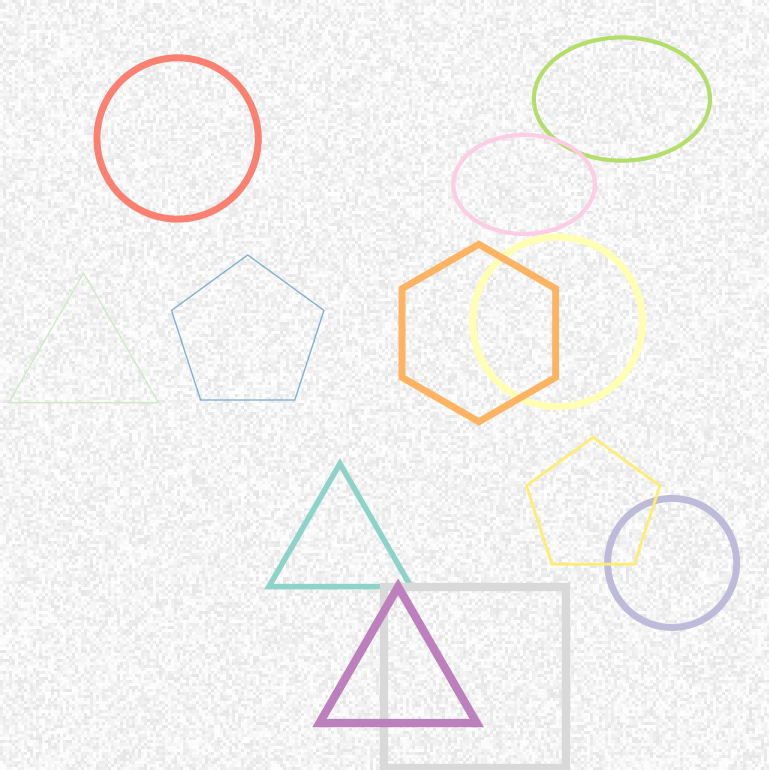[{"shape": "triangle", "thickness": 2, "radius": 0.53, "center": [0.441, 0.291]}, {"shape": "circle", "thickness": 2.5, "radius": 0.55, "center": [0.724, 0.582]}, {"shape": "circle", "thickness": 2.5, "radius": 0.42, "center": [0.873, 0.269]}, {"shape": "circle", "thickness": 2.5, "radius": 0.52, "center": [0.231, 0.82]}, {"shape": "pentagon", "thickness": 0.5, "radius": 0.52, "center": [0.322, 0.565]}, {"shape": "hexagon", "thickness": 2.5, "radius": 0.58, "center": [0.622, 0.567]}, {"shape": "oval", "thickness": 1.5, "radius": 0.57, "center": [0.808, 0.871]}, {"shape": "oval", "thickness": 1.5, "radius": 0.46, "center": [0.681, 0.761]}, {"shape": "square", "thickness": 3, "radius": 0.59, "center": [0.617, 0.12]}, {"shape": "triangle", "thickness": 3, "radius": 0.59, "center": [0.517, 0.12]}, {"shape": "triangle", "thickness": 0.5, "radius": 0.56, "center": [0.109, 0.533]}, {"shape": "pentagon", "thickness": 1, "radius": 0.46, "center": [0.77, 0.341]}]